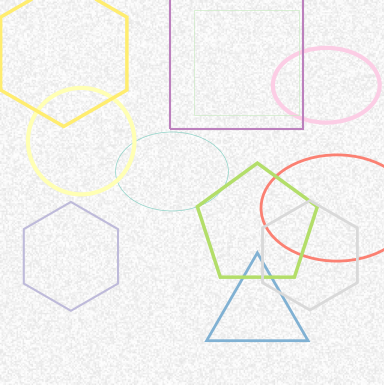[{"shape": "oval", "thickness": 0.5, "radius": 0.73, "center": [0.447, 0.555]}, {"shape": "circle", "thickness": 3, "radius": 0.69, "center": [0.211, 0.633]}, {"shape": "hexagon", "thickness": 1.5, "radius": 0.71, "center": [0.184, 0.334]}, {"shape": "oval", "thickness": 2, "radius": 0.99, "center": [0.875, 0.46]}, {"shape": "triangle", "thickness": 2, "radius": 0.76, "center": [0.668, 0.191]}, {"shape": "pentagon", "thickness": 2.5, "radius": 0.82, "center": [0.668, 0.413]}, {"shape": "oval", "thickness": 3, "radius": 0.69, "center": [0.847, 0.779]}, {"shape": "hexagon", "thickness": 2, "radius": 0.71, "center": [0.805, 0.337]}, {"shape": "square", "thickness": 1.5, "radius": 0.86, "center": [0.614, 0.837]}, {"shape": "square", "thickness": 0.5, "radius": 0.68, "center": [0.641, 0.838]}, {"shape": "hexagon", "thickness": 2.5, "radius": 0.95, "center": [0.166, 0.861]}]